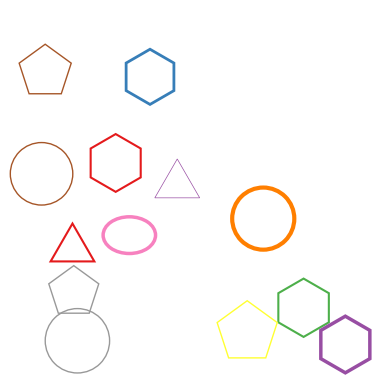[{"shape": "hexagon", "thickness": 1.5, "radius": 0.38, "center": [0.3, 0.577]}, {"shape": "triangle", "thickness": 1.5, "radius": 0.33, "center": [0.188, 0.354]}, {"shape": "hexagon", "thickness": 2, "radius": 0.36, "center": [0.39, 0.8]}, {"shape": "hexagon", "thickness": 1.5, "radius": 0.38, "center": [0.789, 0.201]}, {"shape": "triangle", "thickness": 0.5, "radius": 0.34, "center": [0.46, 0.52]}, {"shape": "hexagon", "thickness": 2.5, "radius": 0.37, "center": [0.897, 0.105]}, {"shape": "circle", "thickness": 3, "radius": 0.4, "center": [0.684, 0.432]}, {"shape": "pentagon", "thickness": 1, "radius": 0.41, "center": [0.642, 0.137]}, {"shape": "circle", "thickness": 1, "radius": 0.41, "center": [0.108, 0.549]}, {"shape": "pentagon", "thickness": 1, "radius": 0.36, "center": [0.117, 0.814]}, {"shape": "oval", "thickness": 2.5, "radius": 0.34, "center": [0.336, 0.389]}, {"shape": "pentagon", "thickness": 1, "radius": 0.34, "center": [0.192, 0.242]}, {"shape": "circle", "thickness": 1, "radius": 0.42, "center": [0.201, 0.115]}]